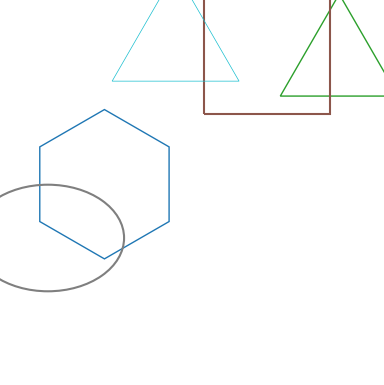[{"shape": "hexagon", "thickness": 1, "radius": 0.97, "center": [0.271, 0.522]}, {"shape": "triangle", "thickness": 1, "radius": 0.88, "center": [0.881, 0.839]}, {"shape": "square", "thickness": 1.5, "radius": 0.81, "center": [0.693, 0.866]}, {"shape": "oval", "thickness": 1.5, "radius": 0.99, "center": [0.125, 0.382]}, {"shape": "triangle", "thickness": 0.5, "radius": 0.95, "center": [0.456, 0.884]}]